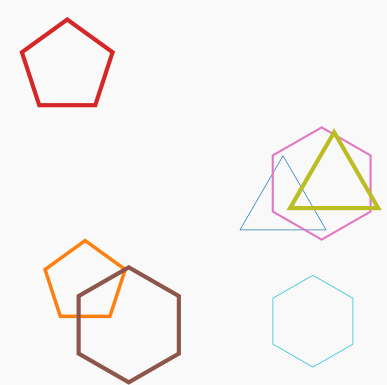[{"shape": "triangle", "thickness": 0.5, "radius": 0.64, "center": [0.73, 0.467]}, {"shape": "pentagon", "thickness": 2.5, "radius": 0.54, "center": [0.22, 0.266]}, {"shape": "pentagon", "thickness": 3, "radius": 0.62, "center": [0.174, 0.826]}, {"shape": "hexagon", "thickness": 3, "radius": 0.75, "center": [0.332, 0.156]}, {"shape": "hexagon", "thickness": 1.5, "radius": 0.73, "center": [0.83, 0.523]}, {"shape": "triangle", "thickness": 3, "radius": 0.66, "center": [0.862, 0.525]}, {"shape": "hexagon", "thickness": 0.5, "radius": 0.6, "center": [0.808, 0.166]}]